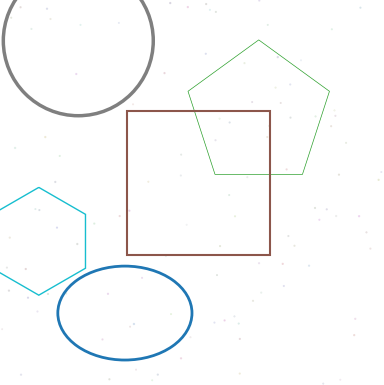[{"shape": "oval", "thickness": 2, "radius": 0.87, "center": [0.324, 0.187]}, {"shape": "pentagon", "thickness": 0.5, "radius": 0.97, "center": [0.672, 0.703]}, {"shape": "square", "thickness": 1.5, "radius": 0.93, "center": [0.516, 0.525]}, {"shape": "circle", "thickness": 2.5, "radius": 0.97, "center": [0.203, 0.894]}, {"shape": "hexagon", "thickness": 1, "radius": 0.7, "center": [0.101, 0.373]}]